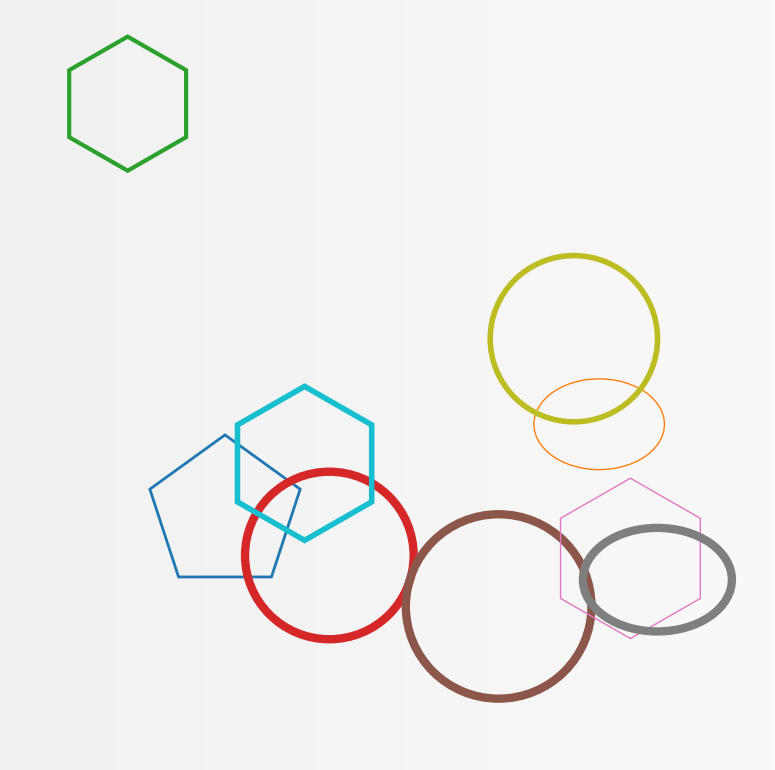[{"shape": "pentagon", "thickness": 1, "radius": 0.51, "center": [0.29, 0.333]}, {"shape": "oval", "thickness": 0.5, "radius": 0.42, "center": [0.773, 0.449]}, {"shape": "hexagon", "thickness": 1.5, "radius": 0.44, "center": [0.165, 0.865]}, {"shape": "circle", "thickness": 3, "radius": 0.54, "center": [0.425, 0.279]}, {"shape": "circle", "thickness": 3, "radius": 0.6, "center": [0.643, 0.212]}, {"shape": "hexagon", "thickness": 0.5, "radius": 0.52, "center": [0.813, 0.275]}, {"shape": "oval", "thickness": 3, "radius": 0.48, "center": [0.848, 0.247]}, {"shape": "circle", "thickness": 2, "radius": 0.54, "center": [0.74, 0.56]}, {"shape": "hexagon", "thickness": 2, "radius": 0.5, "center": [0.393, 0.398]}]